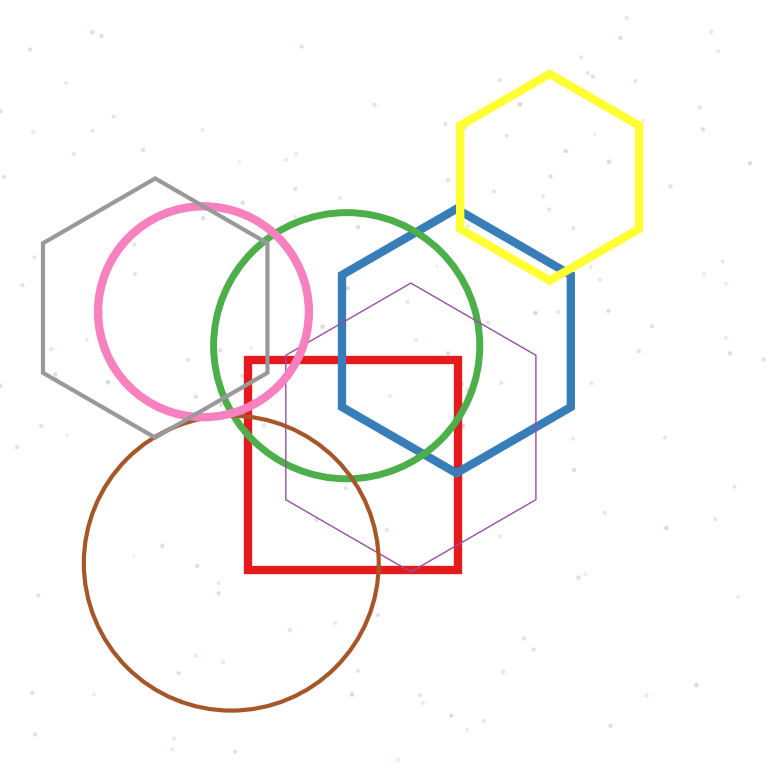[{"shape": "square", "thickness": 3, "radius": 0.68, "center": [0.458, 0.396]}, {"shape": "hexagon", "thickness": 3, "radius": 0.86, "center": [0.593, 0.557]}, {"shape": "circle", "thickness": 2.5, "radius": 0.86, "center": [0.45, 0.551]}, {"shape": "hexagon", "thickness": 0.5, "radius": 0.94, "center": [0.534, 0.445]}, {"shape": "hexagon", "thickness": 3, "radius": 0.67, "center": [0.714, 0.77]}, {"shape": "circle", "thickness": 1.5, "radius": 0.96, "center": [0.3, 0.269]}, {"shape": "circle", "thickness": 3, "radius": 0.68, "center": [0.264, 0.595]}, {"shape": "hexagon", "thickness": 1.5, "radius": 0.84, "center": [0.202, 0.6]}]